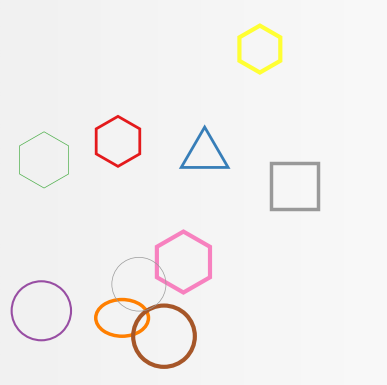[{"shape": "hexagon", "thickness": 2, "radius": 0.32, "center": [0.304, 0.633]}, {"shape": "triangle", "thickness": 2, "radius": 0.35, "center": [0.528, 0.6]}, {"shape": "hexagon", "thickness": 0.5, "radius": 0.37, "center": [0.114, 0.585]}, {"shape": "circle", "thickness": 1.5, "radius": 0.38, "center": [0.107, 0.193]}, {"shape": "oval", "thickness": 2.5, "radius": 0.34, "center": [0.315, 0.174]}, {"shape": "hexagon", "thickness": 3, "radius": 0.3, "center": [0.671, 0.873]}, {"shape": "circle", "thickness": 3, "radius": 0.4, "center": [0.423, 0.127]}, {"shape": "hexagon", "thickness": 3, "radius": 0.4, "center": [0.473, 0.319]}, {"shape": "square", "thickness": 2.5, "radius": 0.3, "center": [0.76, 0.517]}, {"shape": "circle", "thickness": 0.5, "radius": 0.35, "center": [0.358, 0.262]}]